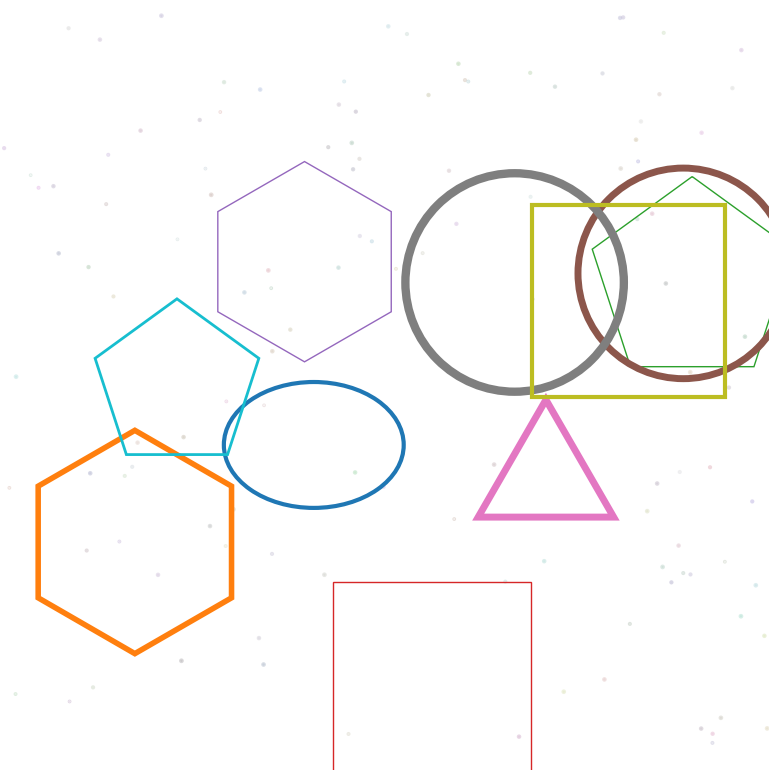[{"shape": "oval", "thickness": 1.5, "radius": 0.58, "center": [0.408, 0.422]}, {"shape": "hexagon", "thickness": 2, "radius": 0.72, "center": [0.175, 0.296]}, {"shape": "pentagon", "thickness": 0.5, "radius": 0.68, "center": [0.899, 0.634]}, {"shape": "square", "thickness": 0.5, "radius": 0.64, "center": [0.561, 0.115]}, {"shape": "hexagon", "thickness": 0.5, "radius": 0.65, "center": [0.395, 0.66]}, {"shape": "circle", "thickness": 2.5, "radius": 0.68, "center": [0.887, 0.645]}, {"shape": "triangle", "thickness": 2.5, "radius": 0.51, "center": [0.709, 0.379]}, {"shape": "circle", "thickness": 3, "radius": 0.71, "center": [0.668, 0.633]}, {"shape": "square", "thickness": 1.5, "radius": 0.63, "center": [0.816, 0.609]}, {"shape": "pentagon", "thickness": 1, "radius": 0.56, "center": [0.23, 0.5]}]